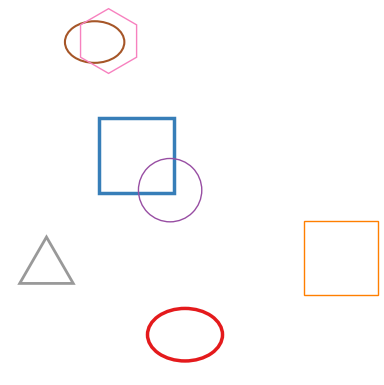[{"shape": "oval", "thickness": 2.5, "radius": 0.49, "center": [0.481, 0.131]}, {"shape": "square", "thickness": 2.5, "radius": 0.49, "center": [0.354, 0.596]}, {"shape": "circle", "thickness": 1, "radius": 0.41, "center": [0.442, 0.506]}, {"shape": "square", "thickness": 1, "radius": 0.48, "center": [0.886, 0.329]}, {"shape": "oval", "thickness": 1.5, "radius": 0.39, "center": [0.246, 0.891]}, {"shape": "hexagon", "thickness": 1, "radius": 0.42, "center": [0.282, 0.893]}, {"shape": "triangle", "thickness": 2, "radius": 0.4, "center": [0.121, 0.304]}]